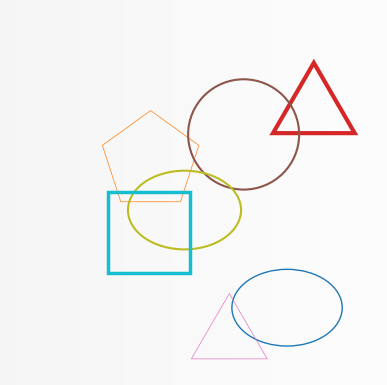[{"shape": "oval", "thickness": 1, "radius": 0.71, "center": [0.741, 0.201]}, {"shape": "pentagon", "thickness": 0.5, "radius": 0.65, "center": [0.389, 0.582]}, {"shape": "triangle", "thickness": 3, "radius": 0.61, "center": [0.81, 0.715]}, {"shape": "circle", "thickness": 1.5, "radius": 0.72, "center": [0.629, 0.651]}, {"shape": "triangle", "thickness": 0.5, "radius": 0.57, "center": [0.592, 0.124]}, {"shape": "oval", "thickness": 1.5, "radius": 0.73, "center": [0.476, 0.454]}, {"shape": "square", "thickness": 2.5, "radius": 0.53, "center": [0.385, 0.397]}]